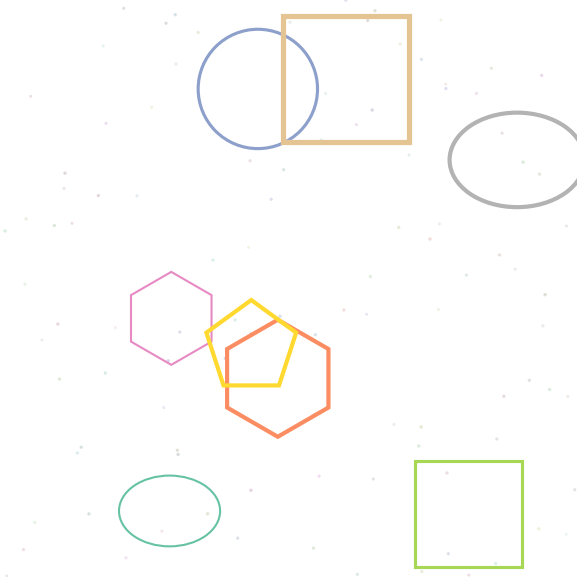[{"shape": "oval", "thickness": 1, "radius": 0.44, "center": [0.294, 0.114]}, {"shape": "hexagon", "thickness": 2, "radius": 0.51, "center": [0.481, 0.344]}, {"shape": "circle", "thickness": 1.5, "radius": 0.52, "center": [0.446, 0.845]}, {"shape": "hexagon", "thickness": 1, "radius": 0.4, "center": [0.297, 0.448]}, {"shape": "square", "thickness": 1.5, "radius": 0.46, "center": [0.811, 0.109]}, {"shape": "pentagon", "thickness": 2, "radius": 0.41, "center": [0.435, 0.398]}, {"shape": "square", "thickness": 2.5, "radius": 0.55, "center": [0.598, 0.862]}, {"shape": "oval", "thickness": 2, "radius": 0.58, "center": [0.895, 0.722]}]